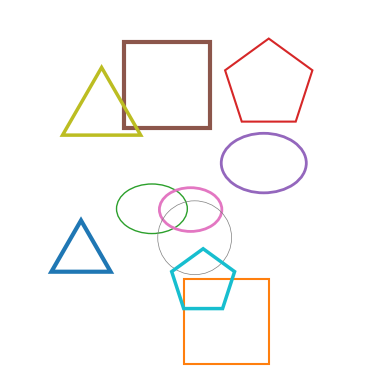[{"shape": "triangle", "thickness": 3, "radius": 0.44, "center": [0.21, 0.339]}, {"shape": "square", "thickness": 1.5, "radius": 0.55, "center": [0.589, 0.164]}, {"shape": "oval", "thickness": 1, "radius": 0.46, "center": [0.395, 0.458]}, {"shape": "pentagon", "thickness": 1.5, "radius": 0.6, "center": [0.698, 0.781]}, {"shape": "oval", "thickness": 2, "radius": 0.55, "center": [0.685, 0.576]}, {"shape": "square", "thickness": 3, "radius": 0.56, "center": [0.434, 0.78]}, {"shape": "oval", "thickness": 2, "radius": 0.41, "center": [0.495, 0.456]}, {"shape": "circle", "thickness": 0.5, "radius": 0.48, "center": [0.506, 0.382]}, {"shape": "triangle", "thickness": 2.5, "radius": 0.59, "center": [0.264, 0.708]}, {"shape": "pentagon", "thickness": 2.5, "radius": 0.43, "center": [0.528, 0.268]}]